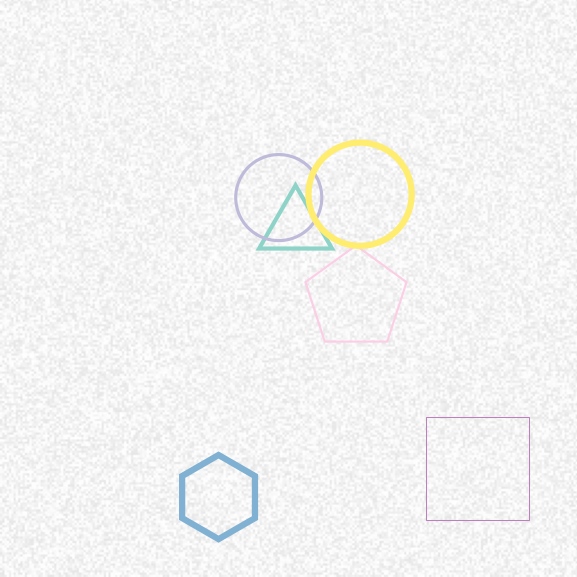[{"shape": "triangle", "thickness": 2, "radius": 0.36, "center": [0.512, 0.605]}, {"shape": "circle", "thickness": 1.5, "radius": 0.37, "center": [0.483, 0.657]}, {"shape": "hexagon", "thickness": 3, "radius": 0.36, "center": [0.378, 0.138]}, {"shape": "pentagon", "thickness": 1, "radius": 0.46, "center": [0.616, 0.482]}, {"shape": "square", "thickness": 0.5, "radius": 0.45, "center": [0.826, 0.188]}, {"shape": "circle", "thickness": 3, "radius": 0.45, "center": [0.624, 0.663]}]